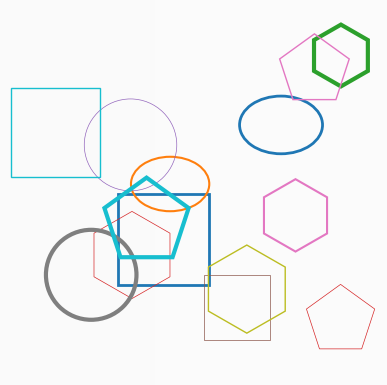[{"shape": "square", "thickness": 2, "radius": 0.59, "center": [0.422, 0.377]}, {"shape": "oval", "thickness": 2, "radius": 0.54, "center": [0.725, 0.676]}, {"shape": "oval", "thickness": 1.5, "radius": 0.51, "center": [0.439, 0.522]}, {"shape": "hexagon", "thickness": 3, "radius": 0.4, "center": [0.88, 0.856]}, {"shape": "pentagon", "thickness": 0.5, "radius": 0.46, "center": [0.879, 0.169]}, {"shape": "hexagon", "thickness": 0.5, "radius": 0.57, "center": [0.341, 0.338]}, {"shape": "circle", "thickness": 0.5, "radius": 0.6, "center": [0.337, 0.624]}, {"shape": "square", "thickness": 0.5, "radius": 0.42, "center": [0.612, 0.202]}, {"shape": "hexagon", "thickness": 1.5, "radius": 0.47, "center": [0.763, 0.441]}, {"shape": "pentagon", "thickness": 1, "radius": 0.47, "center": [0.811, 0.818]}, {"shape": "circle", "thickness": 3, "radius": 0.58, "center": [0.235, 0.286]}, {"shape": "hexagon", "thickness": 1, "radius": 0.57, "center": [0.637, 0.249]}, {"shape": "pentagon", "thickness": 3, "radius": 0.57, "center": [0.378, 0.424]}, {"shape": "square", "thickness": 1, "radius": 0.58, "center": [0.143, 0.657]}]